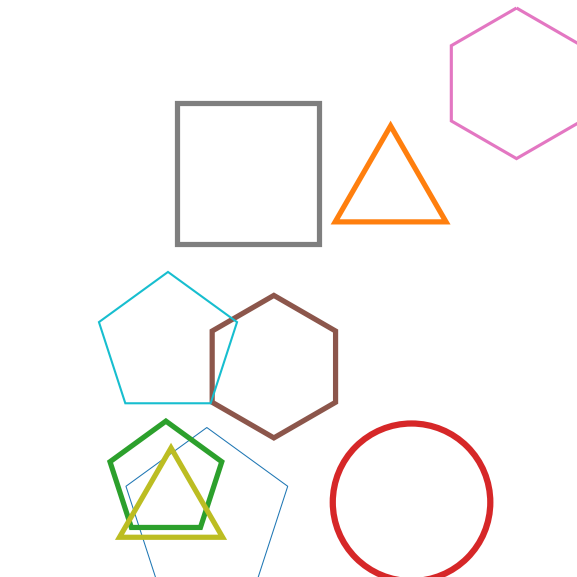[{"shape": "pentagon", "thickness": 0.5, "radius": 0.74, "center": [0.358, 0.112]}, {"shape": "triangle", "thickness": 2.5, "radius": 0.55, "center": [0.676, 0.67]}, {"shape": "pentagon", "thickness": 2.5, "radius": 0.51, "center": [0.287, 0.168]}, {"shape": "circle", "thickness": 3, "radius": 0.68, "center": [0.713, 0.129]}, {"shape": "hexagon", "thickness": 2.5, "radius": 0.62, "center": [0.474, 0.364]}, {"shape": "hexagon", "thickness": 1.5, "radius": 0.65, "center": [0.894, 0.855]}, {"shape": "square", "thickness": 2.5, "radius": 0.61, "center": [0.429, 0.7]}, {"shape": "triangle", "thickness": 2.5, "radius": 0.52, "center": [0.296, 0.12]}, {"shape": "pentagon", "thickness": 1, "radius": 0.63, "center": [0.291, 0.403]}]